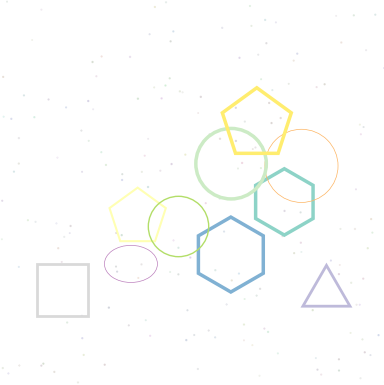[{"shape": "hexagon", "thickness": 2.5, "radius": 0.43, "center": [0.739, 0.476]}, {"shape": "pentagon", "thickness": 1.5, "radius": 0.38, "center": [0.358, 0.436]}, {"shape": "triangle", "thickness": 2, "radius": 0.35, "center": [0.848, 0.24]}, {"shape": "hexagon", "thickness": 2.5, "radius": 0.49, "center": [0.6, 0.339]}, {"shape": "circle", "thickness": 0.5, "radius": 0.48, "center": [0.783, 0.569]}, {"shape": "circle", "thickness": 1, "radius": 0.39, "center": [0.464, 0.412]}, {"shape": "square", "thickness": 2, "radius": 0.34, "center": [0.163, 0.247]}, {"shape": "oval", "thickness": 0.5, "radius": 0.34, "center": [0.34, 0.315]}, {"shape": "circle", "thickness": 2.5, "radius": 0.46, "center": [0.6, 0.575]}, {"shape": "pentagon", "thickness": 2.5, "radius": 0.47, "center": [0.667, 0.678]}]